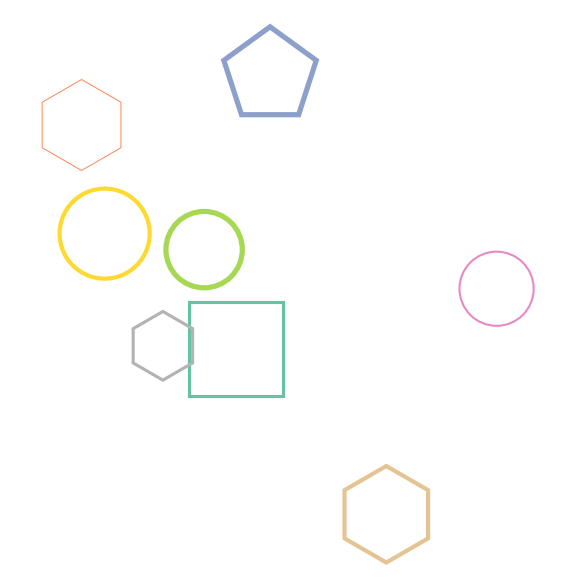[{"shape": "square", "thickness": 1.5, "radius": 0.41, "center": [0.408, 0.395]}, {"shape": "hexagon", "thickness": 0.5, "radius": 0.39, "center": [0.141, 0.783]}, {"shape": "pentagon", "thickness": 2.5, "radius": 0.42, "center": [0.468, 0.869]}, {"shape": "circle", "thickness": 1, "radius": 0.32, "center": [0.86, 0.499]}, {"shape": "circle", "thickness": 2.5, "radius": 0.33, "center": [0.353, 0.567]}, {"shape": "circle", "thickness": 2, "radius": 0.39, "center": [0.181, 0.595]}, {"shape": "hexagon", "thickness": 2, "radius": 0.42, "center": [0.669, 0.109]}, {"shape": "hexagon", "thickness": 1.5, "radius": 0.3, "center": [0.282, 0.4]}]